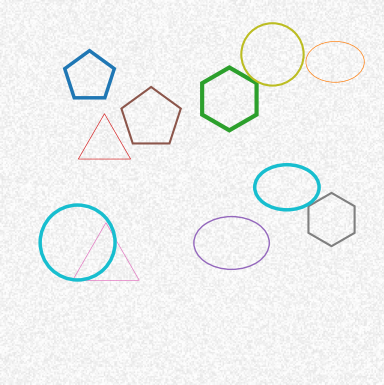[{"shape": "pentagon", "thickness": 2.5, "radius": 0.34, "center": [0.233, 0.801]}, {"shape": "oval", "thickness": 0.5, "radius": 0.38, "center": [0.87, 0.839]}, {"shape": "hexagon", "thickness": 3, "radius": 0.41, "center": [0.596, 0.743]}, {"shape": "triangle", "thickness": 0.5, "radius": 0.39, "center": [0.271, 0.626]}, {"shape": "oval", "thickness": 1, "radius": 0.49, "center": [0.601, 0.369]}, {"shape": "pentagon", "thickness": 1.5, "radius": 0.41, "center": [0.392, 0.693]}, {"shape": "triangle", "thickness": 0.5, "radius": 0.5, "center": [0.275, 0.322]}, {"shape": "hexagon", "thickness": 1.5, "radius": 0.35, "center": [0.861, 0.43]}, {"shape": "circle", "thickness": 1.5, "radius": 0.4, "center": [0.708, 0.859]}, {"shape": "oval", "thickness": 2.5, "radius": 0.42, "center": [0.745, 0.514]}, {"shape": "circle", "thickness": 2.5, "radius": 0.49, "center": [0.202, 0.37]}]